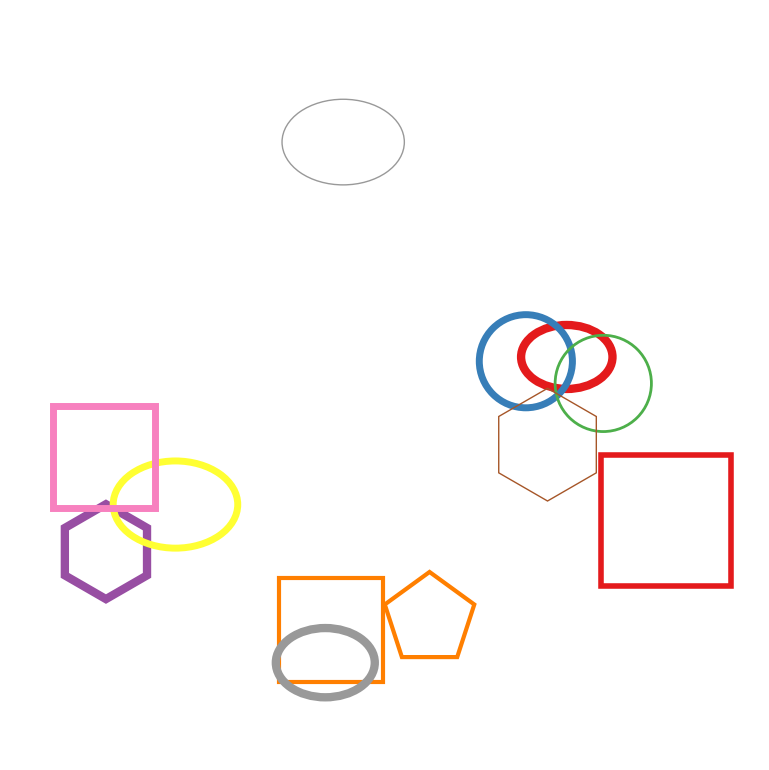[{"shape": "oval", "thickness": 3, "radius": 0.3, "center": [0.736, 0.536]}, {"shape": "square", "thickness": 2, "radius": 0.42, "center": [0.865, 0.324]}, {"shape": "circle", "thickness": 2.5, "radius": 0.3, "center": [0.683, 0.531]}, {"shape": "circle", "thickness": 1, "radius": 0.31, "center": [0.783, 0.502]}, {"shape": "hexagon", "thickness": 3, "radius": 0.31, "center": [0.138, 0.284]}, {"shape": "square", "thickness": 1.5, "radius": 0.34, "center": [0.43, 0.182]}, {"shape": "pentagon", "thickness": 1.5, "radius": 0.31, "center": [0.558, 0.196]}, {"shape": "oval", "thickness": 2.5, "radius": 0.4, "center": [0.228, 0.345]}, {"shape": "hexagon", "thickness": 0.5, "radius": 0.37, "center": [0.711, 0.423]}, {"shape": "square", "thickness": 2.5, "radius": 0.33, "center": [0.135, 0.407]}, {"shape": "oval", "thickness": 0.5, "radius": 0.4, "center": [0.446, 0.815]}, {"shape": "oval", "thickness": 3, "radius": 0.32, "center": [0.422, 0.139]}]